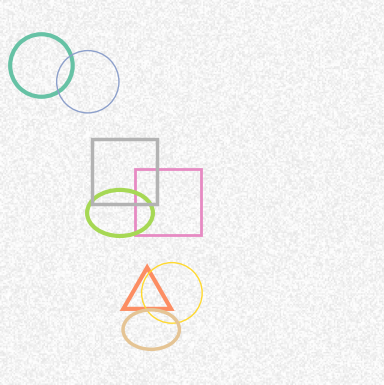[{"shape": "circle", "thickness": 3, "radius": 0.41, "center": [0.108, 0.83]}, {"shape": "triangle", "thickness": 3, "radius": 0.36, "center": [0.382, 0.234]}, {"shape": "circle", "thickness": 1, "radius": 0.4, "center": [0.228, 0.788]}, {"shape": "square", "thickness": 2, "radius": 0.43, "center": [0.437, 0.475]}, {"shape": "oval", "thickness": 3, "radius": 0.43, "center": [0.312, 0.447]}, {"shape": "circle", "thickness": 1, "radius": 0.39, "center": [0.446, 0.239]}, {"shape": "oval", "thickness": 2.5, "radius": 0.37, "center": [0.393, 0.144]}, {"shape": "square", "thickness": 2.5, "radius": 0.43, "center": [0.323, 0.555]}]